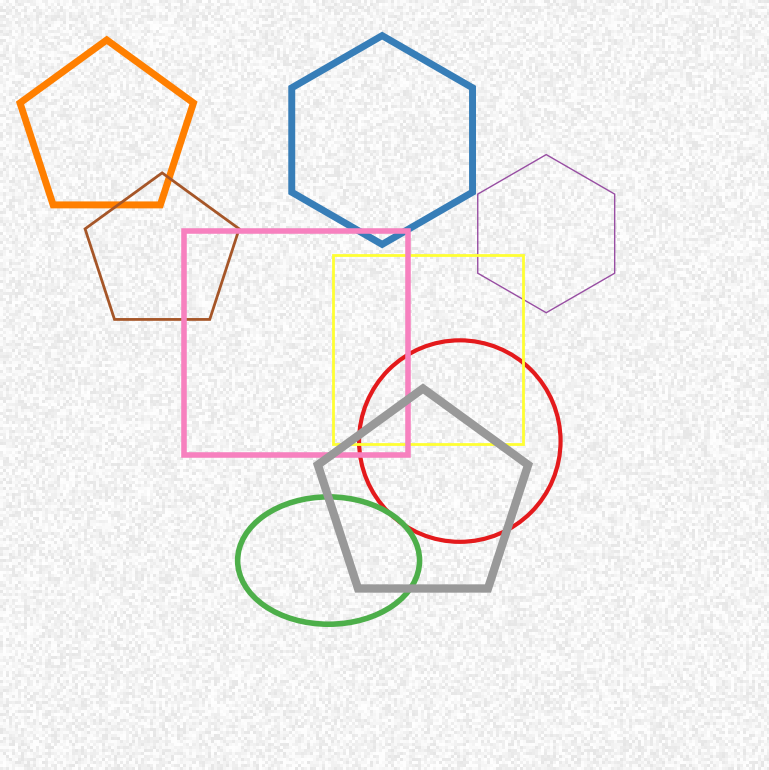[{"shape": "circle", "thickness": 1.5, "radius": 0.65, "center": [0.597, 0.427]}, {"shape": "hexagon", "thickness": 2.5, "radius": 0.68, "center": [0.496, 0.818]}, {"shape": "oval", "thickness": 2, "radius": 0.59, "center": [0.427, 0.272]}, {"shape": "hexagon", "thickness": 0.5, "radius": 0.51, "center": [0.709, 0.697]}, {"shape": "pentagon", "thickness": 2.5, "radius": 0.59, "center": [0.139, 0.83]}, {"shape": "square", "thickness": 1, "radius": 0.62, "center": [0.556, 0.546]}, {"shape": "pentagon", "thickness": 1, "radius": 0.53, "center": [0.211, 0.67]}, {"shape": "square", "thickness": 2, "radius": 0.73, "center": [0.384, 0.555]}, {"shape": "pentagon", "thickness": 3, "radius": 0.72, "center": [0.549, 0.352]}]